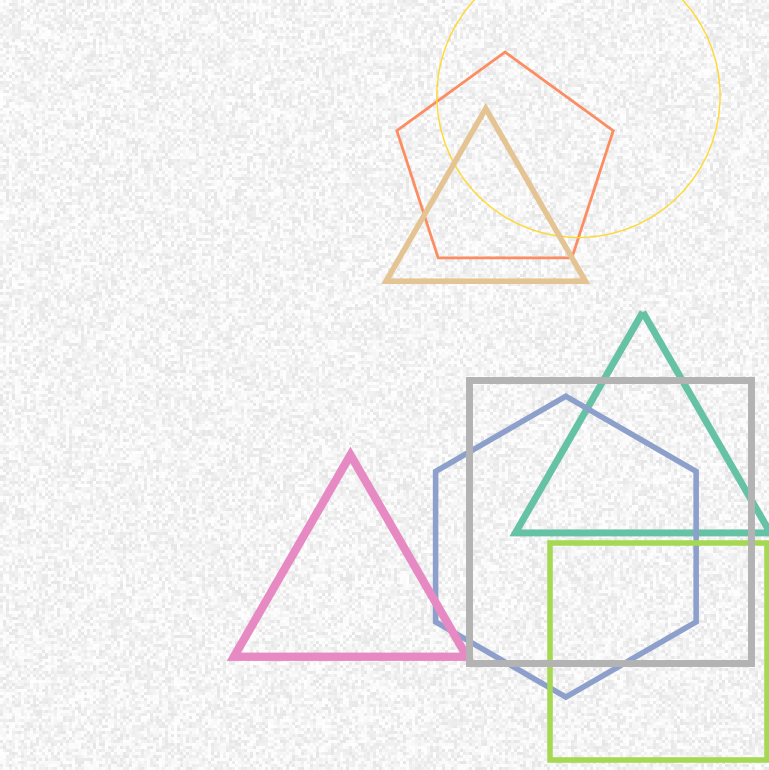[{"shape": "triangle", "thickness": 2.5, "radius": 0.96, "center": [0.835, 0.403]}, {"shape": "pentagon", "thickness": 1, "radius": 0.74, "center": [0.656, 0.785]}, {"shape": "hexagon", "thickness": 2, "radius": 0.98, "center": [0.735, 0.29]}, {"shape": "triangle", "thickness": 3, "radius": 0.87, "center": [0.455, 0.234]}, {"shape": "square", "thickness": 2, "radius": 0.7, "center": [0.855, 0.154]}, {"shape": "circle", "thickness": 0.5, "radius": 0.92, "center": [0.751, 0.875]}, {"shape": "triangle", "thickness": 2, "radius": 0.75, "center": [0.631, 0.71]}, {"shape": "square", "thickness": 2.5, "radius": 0.92, "center": [0.792, 0.323]}]